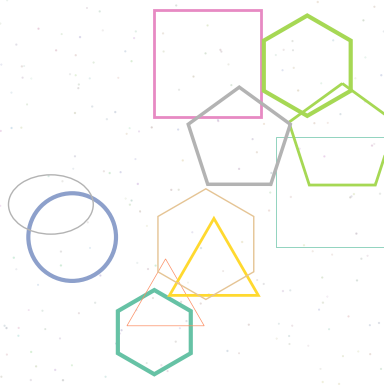[{"shape": "square", "thickness": 0.5, "radius": 0.72, "center": [0.861, 0.502]}, {"shape": "hexagon", "thickness": 3, "radius": 0.55, "center": [0.401, 0.137]}, {"shape": "triangle", "thickness": 0.5, "radius": 0.58, "center": [0.43, 0.212]}, {"shape": "circle", "thickness": 3, "radius": 0.57, "center": [0.187, 0.384]}, {"shape": "square", "thickness": 2, "radius": 0.69, "center": [0.539, 0.835]}, {"shape": "hexagon", "thickness": 3, "radius": 0.65, "center": [0.798, 0.829]}, {"shape": "pentagon", "thickness": 2, "radius": 0.73, "center": [0.889, 0.637]}, {"shape": "triangle", "thickness": 2, "radius": 0.67, "center": [0.556, 0.299]}, {"shape": "hexagon", "thickness": 1, "radius": 0.72, "center": [0.535, 0.366]}, {"shape": "pentagon", "thickness": 2.5, "radius": 0.7, "center": [0.621, 0.634]}, {"shape": "oval", "thickness": 1, "radius": 0.55, "center": [0.132, 0.469]}]